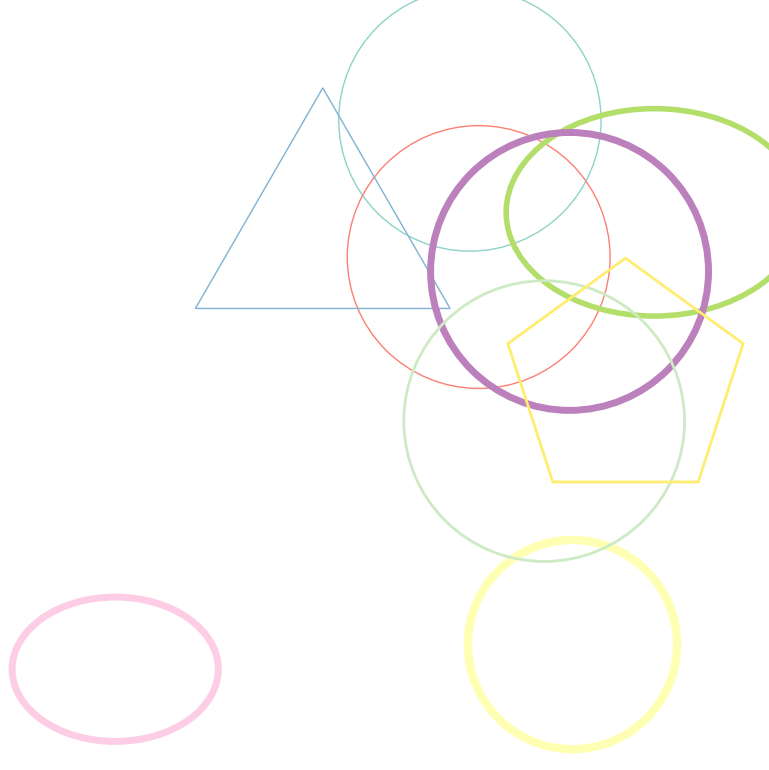[{"shape": "circle", "thickness": 0.5, "radius": 0.85, "center": [0.61, 0.844]}, {"shape": "circle", "thickness": 3, "radius": 0.68, "center": [0.743, 0.163]}, {"shape": "circle", "thickness": 0.5, "radius": 0.85, "center": [0.622, 0.666]}, {"shape": "triangle", "thickness": 0.5, "radius": 0.95, "center": [0.419, 0.695]}, {"shape": "oval", "thickness": 2, "radius": 0.96, "center": [0.85, 0.724]}, {"shape": "oval", "thickness": 2.5, "radius": 0.67, "center": [0.15, 0.131]}, {"shape": "circle", "thickness": 2.5, "radius": 0.9, "center": [0.74, 0.648]}, {"shape": "circle", "thickness": 1, "radius": 0.91, "center": [0.707, 0.453]}, {"shape": "pentagon", "thickness": 1, "radius": 0.8, "center": [0.812, 0.504]}]